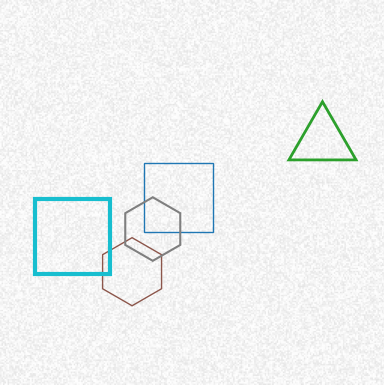[{"shape": "square", "thickness": 1, "radius": 0.44, "center": [0.463, 0.487]}, {"shape": "triangle", "thickness": 2, "radius": 0.5, "center": [0.838, 0.635]}, {"shape": "hexagon", "thickness": 1, "radius": 0.44, "center": [0.343, 0.294]}, {"shape": "hexagon", "thickness": 1.5, "radius": 0.41, "center": [0.397, 0.405]}, {"shape": "square", "thickness": 3, "radius": 0.49, "center": [0.187, 0.386]}]